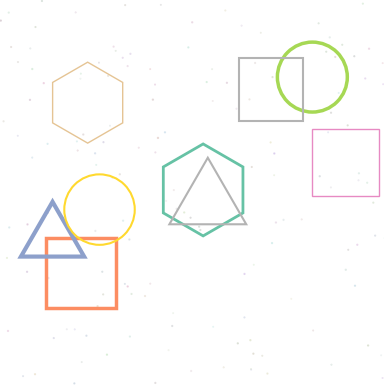[{"shape": "hexagon", "thickness": 2, "radius": 0.6, "center": [0.528, 0.507]}, {"shape": "square", "thickness": 2.5, "radius": 0.45, "center": [0.21, 0.291]}, {"shape": "triangle", "thickness": 3, "radius": 0.47, "center": [0.136, 0.381]}, {"shape": "square", "thickness": 1, "radius": 0.44, "center": [0.897, 0.578]}, {"shape": "circle", "thickness": 2.5, "radius": 0.45, "center": [0.811, 0.8]}, {"shape": "circle", "thickness": 1.5, "radius": 0.46, "center": [0.258, 0.456]}, {"shape": "hexagon", "thickness": 1, "radius": 0.53, "center": [0.228, 0.733]}, {"shape": "square", "thickness": 1.5, "radius": 0.41, "center": [0.704, 0.767]}, {"shape": "triangle", "thickness": 1.5, "radius": 0.58, "center": [0.54, 0.475]}]